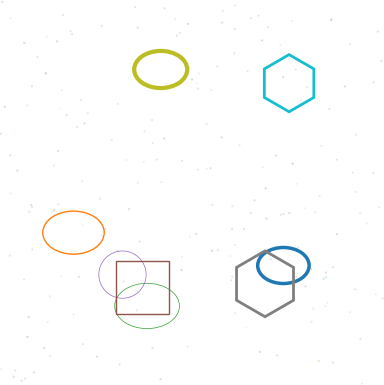[{"shape": "oval", "thickness": 2.5, "radius": 0.33, "center": [0.736, 0.31]}, {"shape": "oval", "thickness": 1, "radius": 0.4, "center": [0.191, 0.396]}, {"shape": "oval", "thickness": 0.5, "radius": 0.42, "center": [0.382, 0.205]}, {"shape": "circle", "thickness": 0.5, "radius": 0.31, "center": [0.318, 0.287]}, {"shape": "square", "thickness": 1, "radius": 0.34, "center": [0.369, 0.254]}, {"shape": "hexagon", "thickness": 2, "radius": 0.43, "center": [0.688, 0.263]}, {"shape": "oval", "thickness": 3, "radius": 0.34, "center": [0.417, 0.82]}, {"shape": "hexagon", "thickness": 2, "radius": 0.37, "center": [0.751, 0.784]}]